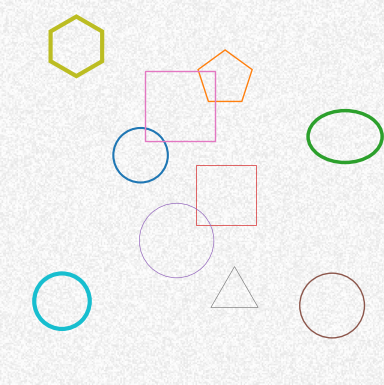[{"shape": "circle", "thickness": 1.5, "radius": 0.35, "center": [0.365, 0.597]}, {"shape": "pentagon", "thickness": 1, "radius": 0.37, "center": [0.585, 0.796]}, {"shape": "oval", "thickness": 2.5, "radius": 0.48, "center": [0.896, 0.645]}, {"shape": "square", "thickness": 0.5, "radius": 0.39, "center": [0.588, 0.494]}, {"shape": "circle", "thickness": 0.5, "radius": 0.48, "center": [0.459, 0.375]}, {"shape": "circle", "thickness": 1, "radius": 0.42, "center": [0.863, 0.206]}, {"shape": "square", "thickness": 1, "radius": 0.46, "center": [0.467, 0.725]}, {"shape": "triangle", "thickness": 0.5, "radius": 0.35, "center": [0.609, 0.237]}, {"shape": "hexagon", "thickness": 3, "radius": 0.39, "center": [0.198, 0.88]}, {"shape": "circle", "thickness": 3, "radius": 0.36, "center": [0.161, 0.218]}]